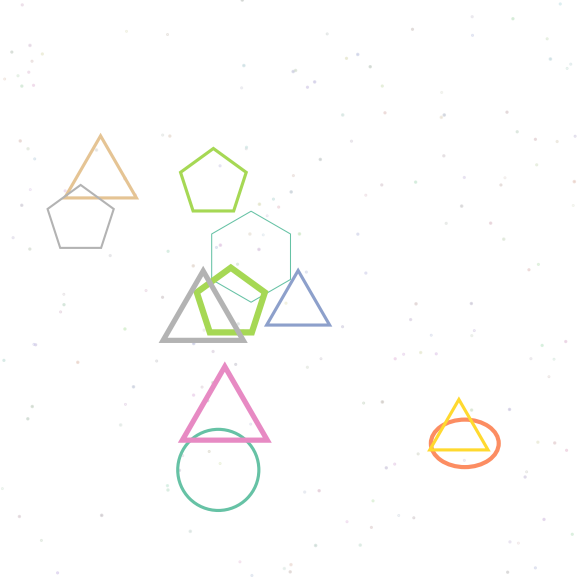[{"shape": "hexagon", "thickness": 0.5, "radius": 0.39, "center": [0.435, 0.555]}, {"shape": "circle", "thickness": 1.5, "radius": 0.35, "center": [0.378, 0.185]}, {"shape": "oval", "thickness": 2, "radius": 0.29, "center": [0.805, 0.231]}, {"shape": "triangle", "thickness": 1.5, "radius": 0.31, "center": [0.516, 0.468]}, {"shape": "triangle", "thickness": 2.5, "radius": 0.42, "center": [0.389, 0.279]}, {"shape": "pentagon", "thickness": 3, "radius": 0.31, "center": [0.4, 0.474]}, {"shape": "pentagon", "thickness": 1.5, "radius": 0.3, "center": [0.369, 0.682]}, {"shape": "triangle", "thickness": 1.5, "radius": 0.29, "center": [0.795, 0.249]}, {"shape": "triangle", "thickness": 1.5, "radius": 0.36, "center": [0.174, 0.692]}, {"shape": "pentagon", "thickness": 1, "radius": 0.3, "center": [0.14, 0.619]}, {"shape": "triangle", "thickness": 2.5, "radius": 0.4, "center": [0.352, 0.45]}]